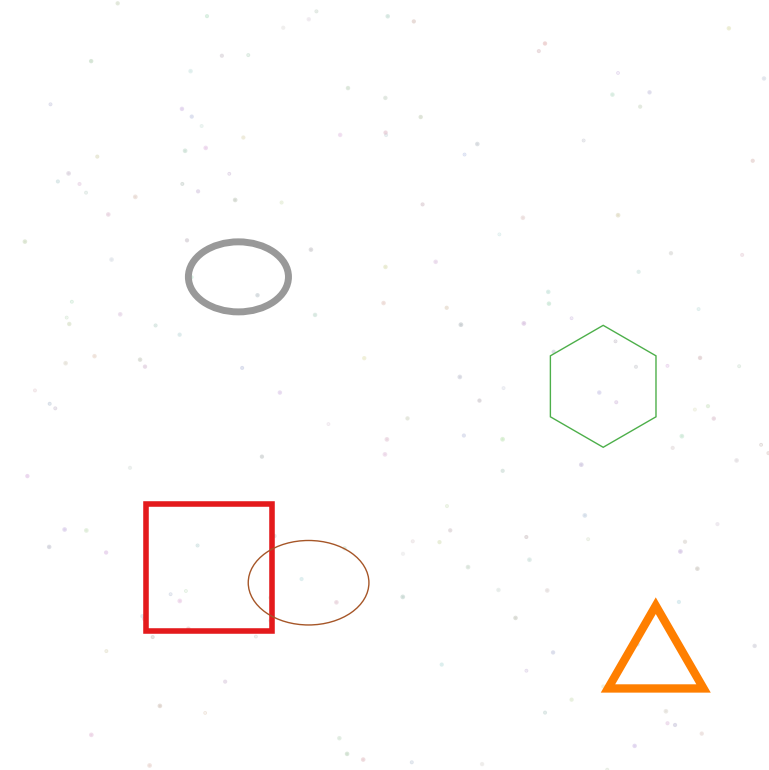[{"shape": "square", "thickness": 2, "radius": 0.41, "center": [0.272, 0.263]}, {"shape": "hexagon", "thickness": 0.5, "radius": 0.4, "center": [0.783, 0.498]}, {"shape": "triangle", "thickness": 3, "radius": 0.36, "center": [0.852, 0.142]}, {"shape": "oval", "thickness": 0.5, "radius": 0.39, "center": [0.401, 0.243]}, {"shape": "oval", "thickness": 2.5, "radius": 0.32, "center": [0.31, 0.64]}]